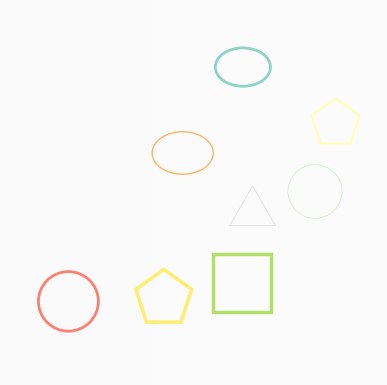[{"shape": "oval", "thickness": 2, "radius": 0.36, "center": [0.627, 0.826]}, {"shape": "pentagon", "thickness": 1.5, "radius": 0.32, "center": [0.866, 0.68]}, {"shape": "circle", "thickness": 2, "radius": 0.39, "center": [0.176, 0.217]}, {"shape": "oval", "thickness": 1, "radius": 0.39, "center": [0.472, 0.603]}, {"shape": "square", "thickness": 2.5, "radius": 0.37, "center": [0.624, 0.265]}, {"shape": "triangle", "thickness": 0.5, "radius": 0.34, "center": [0.652, 0.448]}, {"shape": "circle", "thickness": 0.5, "radius": 0.35, "center": [0.813, 0.503]}, {"shape": "pentagon", "thickness": 2.5, "radius": 0.38, "center": [0.423, 0.225]}]